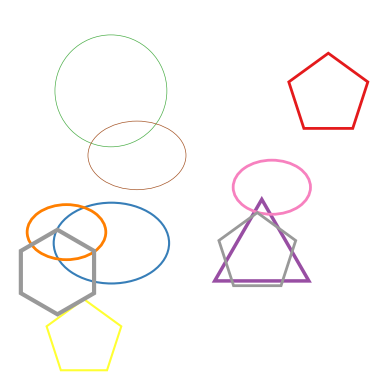[{"shape": "pentagon", "thickness": 2, "radius": 0.54, "center": [0.853, 0.754]}, {"shape": "oval", "thickness": 1.5, "radius": 0.75, "center": [0.289, 0.369]}, {"shape": "circle", "thickness": 0.5, "radius": 0.73, "center": [0.288, 0.764]}, {"shape": "triangle", "thickness": 2.5, "radius": 0.71, "center": [0.68, 0.341]}, {"shape": "oval", "thickness": 2, "radius": 0.51, "center": [0.173, 0.397]}, {"shape": "pentagon", "thickness": 1.5, "radius": 0.51, "center": [0.218, 0.121]}, {"shape": "oval", "thickness": 0.5, "radius": 0.64, "center": [0.356, 0.596]}, {"shape": "oval", "thickness": 2, "radius": 0.5, "center": [0.706, 0.514]}, {"shape": "hexagon", "thickness": 3, "radius": 0.55, "center": [0.149, 0.293]}, {"shape": "pentagon", "thickness": 2, "radius": 0.52, "center": [0.668, 0.343]}]